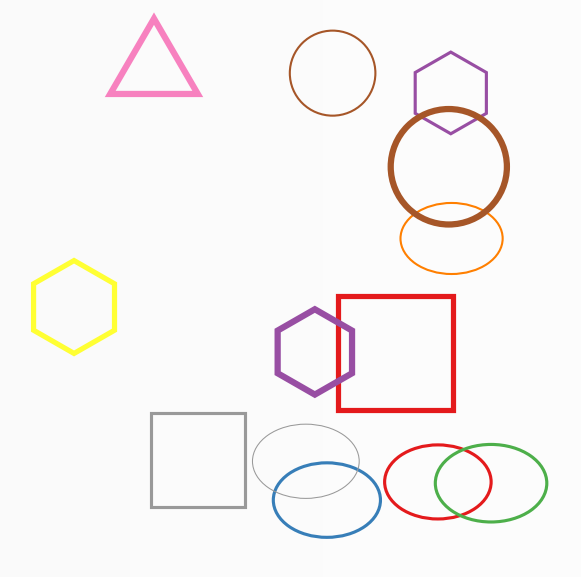[{"shape": "oval", "thickness": 1.5, "radius": 0.46, "center": [0.753, 0.165]}, {"shape": "square", "thickness": 2.5, "radius": 0.49, "center": [0.681, 0.388]}, {"shape": "oval", "thickness": 1.5, "radius": 0.46, "center": [0.562, 0.133]}, {"shape": "oval", "thickness": 1.5, "radius": 0.48, "center": [0.845, 0.162]}, {"shape": "hexagon", "thickness": 3, "radius": 0.37, "center": [0.542, 0.39]}, {"shape": "hexagon", "thickness": 1.5, "radius": 0.35, "center": [0.776, 0.838]}, {"shape": "oval", "thickness": 1, "radius": 0.44, "center": [0.777, 0.586]}, {"shape": "hexagon", "thickness": 2.5, "radius": 0.4, "center": [0.127, 0.468]}, {"shape": "circle", "thickness": 3, "radius": 0.5, "center": [0.772, 0.71]}, {"shape": "circle", "thickness": 1, "radius": 0.37, "center": [0.572, 0.872]}, {"shape": "triangle", "thickness": 3, "radius": 0.43, "center": [0.265, 0.88]}, {"shape": "oval", "thickness": 0.5, "radius": 0.46, "center": [0.526, 0.2]}, {"shape": "square", "thickness": 1.5, "radius": 0.41, "center": [0.341, 0.203]}]